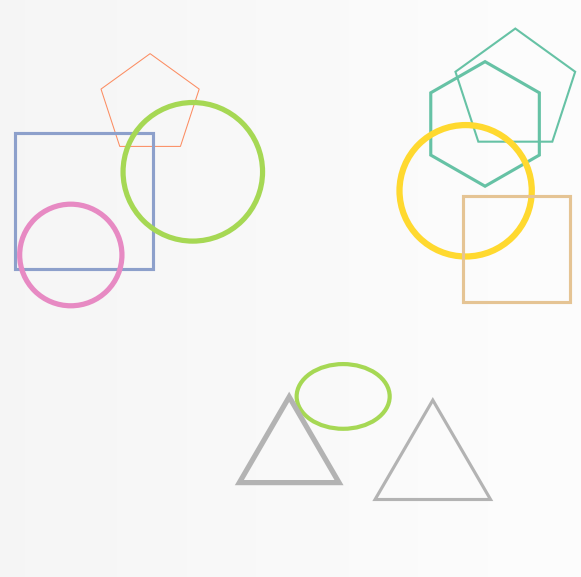[{"shape": "hexagon", "thickness": 1.5, "radius": 0.54, "center": [0.834, 0.785]}, {"shape": "pentagon", "thickness": 1, "radius": 0.54, "center": [0.887, 0.841]}, {"shape": "pentagon", "thickness": 0.5, "radius": 0.44, "center": [0.258, 0.817]}, {"shape": "square", "thickness": 1.5, "radius": 0.59, "center": [0.144, 0.651]}, {"shape": "circle", "thickness": 2.5, "radius": 0.44, "center": [0.122, 0.558]}, {"shape": "oval", "thickness": 2, "radius": 0.4, "center": [0.59, 0.313]}, {"shape": "circle", "thickness": 2.5, "radius": 0.6, "center": [0.332, 0.702]}, {"shape": "circle", "thickness": 3, "radius": 0.57, "center": [0.801, 0.669]}, {"shape": "square", "thickness": 1.5, "radius": 0.46, "center": [0.889, 0.568]}, {"shape": "triangle", "thickness": 1.5, "radius": 0.57, "center": [0.745, 0.192]}, {"shape": "triangle", "thickness": 2.5, "radius": 0.49, "center": [0.498, 0.213]}]